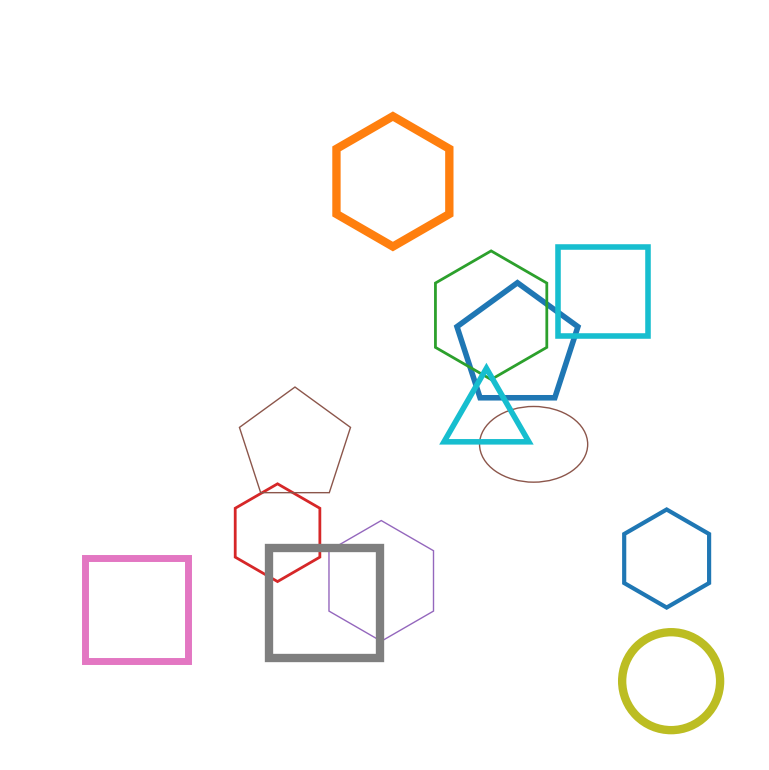[{"shape": "pentagon", "thickness": 2, "radius": 0.41, "center": [0.672, 0.55]}, {"shape": "hexagon", "thickness": 1.5, "radius": 0.32, "center": [0.866, 0.275]}, {"shape": "hexagon", "thickness": 3, "radius": 0.42, "center": [0.51, 0.764]}, {"shape": "hexagon", "thickness": 1, "radius": 0.42, "center": [0.638, 0.591]}, {"shape": "hexagon", "thickness": 1, "radius": 0.32, "center": [0.36, 0.308]}, {"shape": "hexagon", "thickness": 0.5, "radius": 0.39, "center": [0.495, 0.246]}, {"shape": "pentagon", "thickness": 0.5, "radius": 0.38, "center": [0.383, 0.422]}, {"shape": "oval", "thickness": 0.5, "radius": 0.35, "center": [0.693, 0.423]}, {"shape": "square", "thickness": 2.5, "radius": 0.33, "center": [0.178, 0.208]}, {"shape": "square", "thickness": 3, "radius": 0.36, "center": [0.422, 0.217]}, {"shape": "circle", "thickness": 3, "radius": 0.32, "center": [0.872, 0.115]}, {"shape": "square", "thickness": 2, "radius": 0.29, "center": [0.783, 0.622]}, {"shape": "triangle", "thickness": 2, "radius": 0.32, "center": [0.632, 0.458]}]